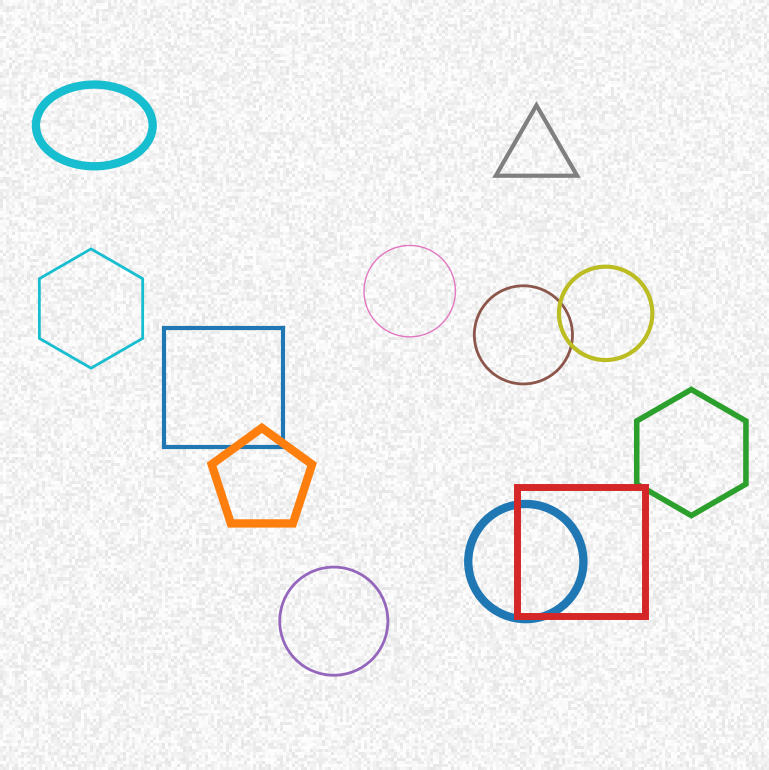[{"shape": "square", "thickness": 1.5, "radius": 0.38, "center": [0.29, 0.497]}, {"shape": "circle", "thickness": 3, "radius": 0.37, "center": [0.683, 0.271]}, {"shape": "pentagon", "thickness": 3, "radius": 0.34, "center": [0.34, 0.376]}, {"shape": "hexagon", "thickness": 2, "radius": 0.41, "center": [0.898, 0.412]}, {"shape": "square", "thickness": 2.5, "radius": 0.42, "center": [0.755, 0.284]}, {"shape": "circle", "thickness": 1, "radius": 0.35, "center": [0.433, 0.193]}, {"shape": "circle", "thickness": 1, "radius": 0.32, "center": [0.68, 0.565]}, {"shape": "circle", "thickness": 0.5, "radius": 0.3, "center": [0.532, 0.622]}, {"shape": "triangle", "thickness": 1.5, "radius": 0.3, "center": [0.697, 0.802]}, {"shape": "circle", "thickness": 1.5, "radius": 0.3, "center": [0.787, 0.593]}, {"shape": "hexagon", "thickness": 1, "radius": 0.39, "center": [0.118, 0.599]}, {"shape": "oval", "thickness": 3, "radius": 0.38, "center": [0.122, 0.837]}]